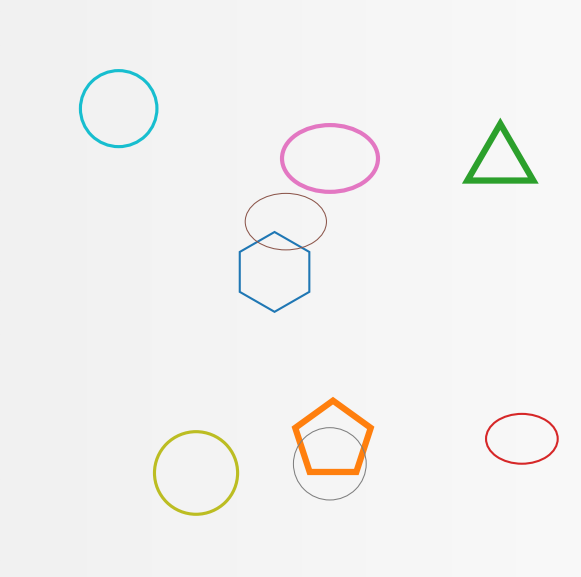[{"shape": "hexagon", "thickness": 1, "radius": 0.35, "center": [0.472, 0.528]}, {"shape": "pentagon", "thickness": 3, "radius": 0.34, "center": [0.573, 0.237]}, {"shape": "triangle", "thickness": 3, "radius": 0.33, "center": [0.861, 0.719]}, {"shape": "oval", "thickness": 1, "radius": 0.31, "center": [0.898, 0.239]}, {"shape": "oval", "thickness": 0.5, "radius": 0.35, "center": [0.492, 0.615]}, {"shape": "oval", "thickness": 2, "radius": 0.41, "center": [0.568, 0.725]}, {"shape": "circle", "thickness": 0.5, "radius": 0.31, "center": [0.567, 0.196]}, {"shape": "circle", "thickness": 1.5, "radius": 0.36, "center": [0.337, 0.18]}, {"shape": "circle", "thickness": 1.5, "radius": 0.33, "center": [0.204, 0.811]}]